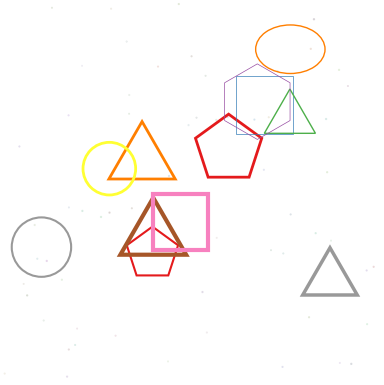[{"shape": "pentagon", "thickness": 1.5, "radius": 0.35, "center": [0.396, 0.341]}, {"shape": "pentagon", "thickness": 2, "radius": 0.45, "center": [0.594, 0.613]}, {"shape": "square", "thickness": 0.5, "radius": 0.37, "center": [0.687, 0.727]}, {"shape": "triangle", "thickness": 1, "radius": 0.38, "center": [0.753, 0.692]}, {"shape": "hexagon", "thickness": 0.5, "radius": 0.49, "center": [0.668, 0.736]}, {"shape": "triangle", "thickness": 2, "radius": 0.5, "center": [0.369, 0.585]}, {"shape": "oval", "thickness": 1, "radius": 0.45, "center": [0.754, 0.872]}, {"shape": "circle", "thickness": 2, "radius": 0.34, "center": [0.284, 0.562]}, {"shape": "triangle", "thickness": 3, "radius": 0.49, "center": [0.398, 0.388]}, {"shape": "square", "thickness": 3, "radius": 0.36, "center": [0.469, 0.423]}, {"shape": "circle", "thickness": 1.5, "radius": 0.39, "center": [0.108, 0.358]}, {"shape": "triangle", "thickness": 2.5, "radius": 0.41, "center": [0.857, 0.275]}]